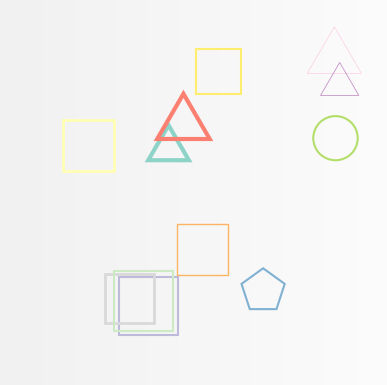[{"shape": "triangle", "thickness": 3, "radius": 0.3, "center": [0.435, 0.614]}, {"shape": "square", "thickness": 2, "radius": 0.33, "center": [0.229, 0.621]}, {"shape": "square", "thickness": 1.5, "radius": 0.38, "center": [0.383, 0.205]}, {"shape": "triangle", "thickness": 3, "radius": 0.39, "center": [0.473, 0.678]}, {"shape": "pentagon", "thickness": 1.5, "radius": 0.29, "center": [0.679, 0.245]}, {"shape": "square", "thickness": 1, "radius": 0.33, "center": [0.522, 0.353]}, {"shape": "circle", "thickness": 1.5, "radius": 0.29, "center": [0.866, 0.641]}, {"shape": "triangle", "thickness": 0.5, "radius": 0.4, "center": [0.863, 0.85]}, {"shape": "square", "thickness": 2, "radius": 0.32, "center": [0.334, 0.224]}, {"shape": "triangle", "thickness": 0.5, "radius": 0.29, "center": [0.877, 0.781]}, {"shape": "square", "thickness": 1.5, "radius": 0.39, "center": [0.37, 0.218]}, {"shape": "square", "thickness": 1.5, "radius": 0.29, "center": [0.564, 0.814]}]